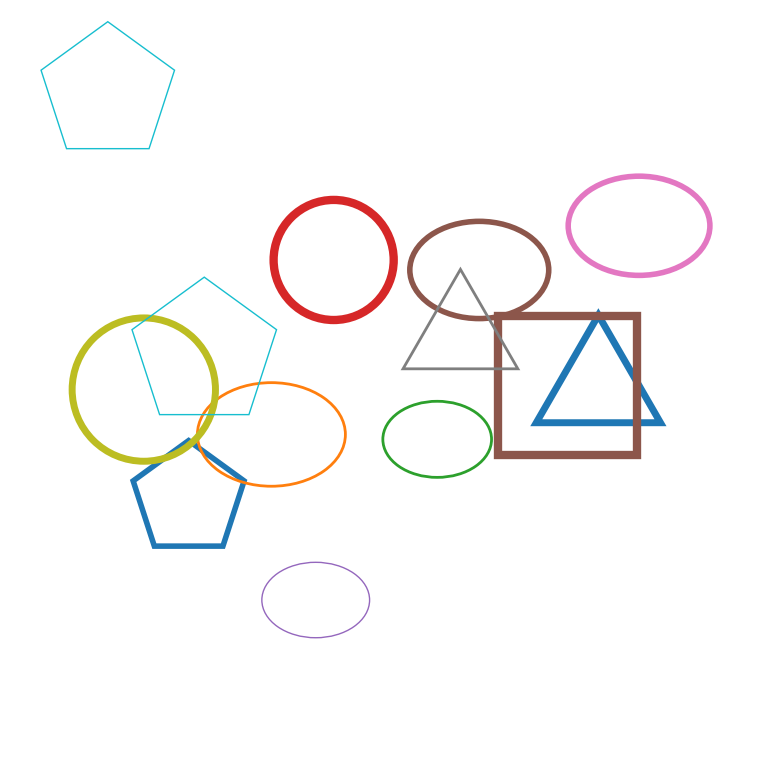[{"shape": "triangle", "thickness": 2.5, "radius": 0.47, "center": [0.777, 0.498]}, {"shape": "pentagon", "thickness": 2, "radius": 0.38, "center": [0.245, 0.352]}, {"shape": "oval", "thickness": 1, "radius": 0.48, "center": [0.352, 0.436]}, {"shape": "oval", "thickness": 1, "radius": 0.35, "center": [0.568, 0.429]}, {"shape": "circle", "thickness": 3, "radius": 0.39, "center": [0.433, 0.662]}, {"shape": "oval", "thickness": 0.5, "radius": 0.35, "center": [0.41, 0.221]}, {"shape": "oval", "thickness": 2, "radius": 0.45, "center": [0.622, 0.649]}, {"shape": "square", "thickness": 3, "radius": 0.45, "center": [0.737, 0.5]}, {"shape": "oval", "thickness": 2, "radius": 0.46, "center": [0.83, 0.707]}, {"shape": "triangle", "thickness": 1, "radius": 0.43, "center": [0.598, 0.564]}, {"shape": "circle", "thickness": 2.5, "radius": 0.47, "center": [0.187, 0.494]}, {"shape": "pentagon", "thickness": 0.5, "radius": 0.49, "center": [0.265, 0.541]}, {"shape": "pentagon", "thickness": 0.5, "radius": 0.46, "center": [0.14, 0.881]}]